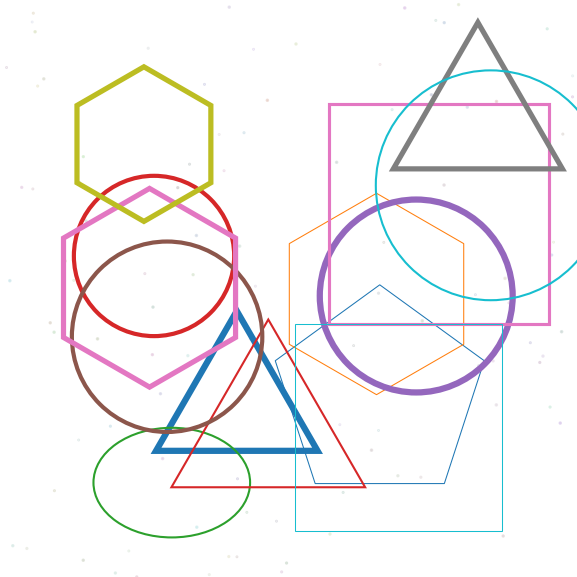[{"shape": "pentagon", "thickness": 0.5, "radius": 0.95, "center": [0.658, 0.316]}, {"shape": "triangle", "thickness": 3, "radius": 0.81, "center": [0.41, 0.299]}, {"shape": "hexagon", "thickness": 0.5, "radius": 0.87, "center": [0.652, 0.49]}, {"shape": "oval", "thickness": 1, "radius": 0.68, "center": [0.297, 0.163]}, {"shape": "circle", "thickness": 2, "radius": 0.69, "center": [0.267, 0.556]}, {"shape": "triangle", "thickness": 1, "radius": 0.97, "center": [0.465, 0.252]}, {"shape": "circle", "thickness": 3, "radius": 0.84, "center": [0.721, 0.487]}, {"shape": "circle", "thickness": 2, "radius": 0.82, "center": [0.289, 0.416]}, {"shape": "square", "thickness": 1.5, "radius": 0.95, "center": [0.76, 0.629]}, {"shape": "hexagon", "thickness": 2.5, "radius": 0.86, "center": [0.259, 0.501]}, {"shape": "triangle", "thickness": 2.5, "radius": 0.85, "center": [0.827, 0.791]}, {"shape": "hexagon", "thickness": 2.5, "radius": 0.67, "center": [0.249, 0.75]}, {"shape": "circle", "thickness": 1, "radius": 0.99, "center": [0.85, 0.678]}, {"shape": "square", "thickness": 0.5, "radius": 0.9, "center": [0.69, 0.259]}]